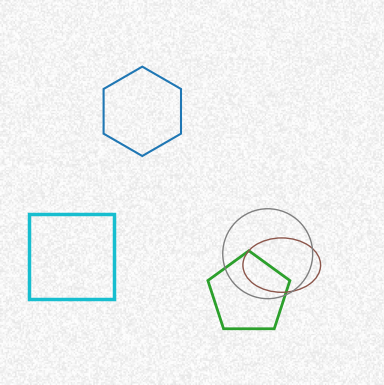[{"shape": "hexagon", "thickness": 1.5, "radius": 0.58, "center": [0.37, 0.711]}, {"shape": "pentagon", "thickness": 2, "radius": 0.56, "center": [0.646, 0.237]}, {"shape": "oval", "thickness": 1, "radius": 0.5, "center": [0.732, 0.311]}, {"shape": "circle", "thickness": 1, "radius": 0.58, "center": [0.695, 0.341]}, {"shape": "square", "thickness": 2.5, "radius": 0.55, "center": [0.186, 0.334]}]